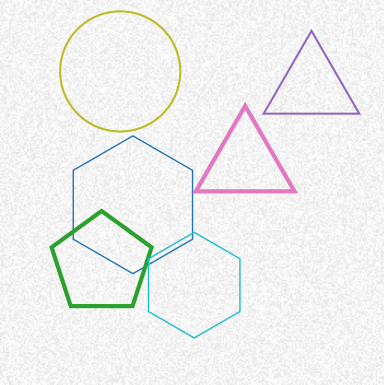[{"shape": "hexagon", "thickness": 1, "radius": 0.89, "center": [0.345, 0.468]}, {"shape": "pentagon", "thickness": 3, "radius": 0.68, "center": [0.264, 0.315]}, {"shape": "triangle", "thickness": 1.5, "radius": 0.72, "center": [0.809, 0.776]}, {"shape": "triangle", "thickness": 3, "radius": 0.74, "center": [0.637, 0.577]}, {"shape": "circle", "thickness": 1.5, "radius": 0.78, "center": [0.312, 0.815]}, {"shape": "hexagon", "thickness": 1, "radius": 0.69, "center": [0.504, 0.259]}]